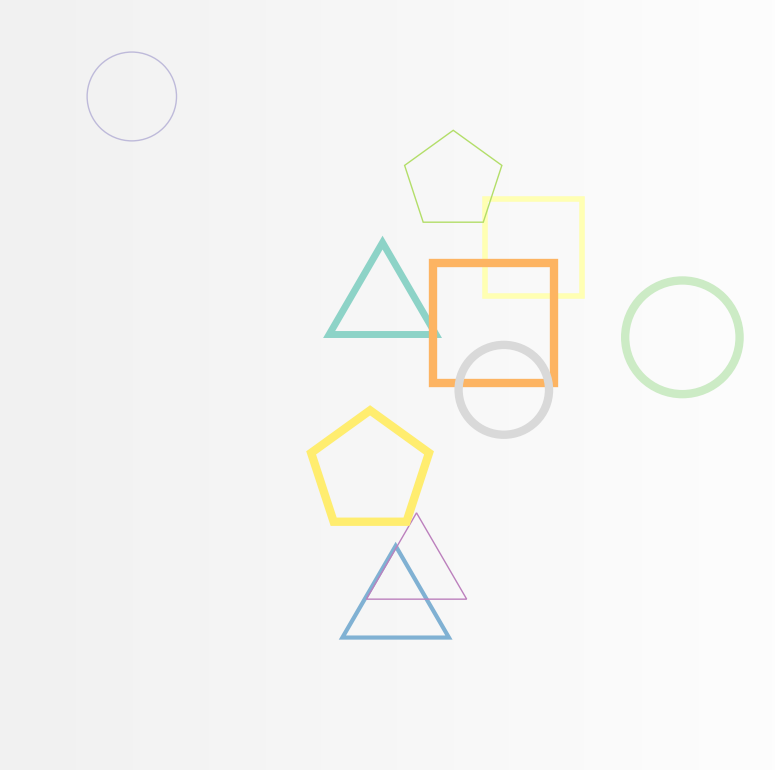[{"shape": "triangle", "thickness": 2.5, "radius": 0.4, "center": [0.494, 0.605]}, {"shape": "square", "thickness": 2, "radius": 0.31, "center": [0.689, 0.679]}, {"shape": "circle", "thickness": 0.5, "radius": 0.29, "center": [0.17, 0.875]}, {"shape": "triangle", "thickness": 1.5, "radius": 0.4, "center": [0.511, 0.212]}, {"shape": "square", "thickness": 3, "radius": 0.39, "center": [0.637, 0.58]}, {"shape": "pentagon", "thickness": 0.5, "radius": 0.33, "center": [0.585, 0.765]}, {"shape": "circle", "thickness": 3, "radius": 0.29, "center": [0.65, 0.494]}, {"shape": "triangle", "thickness": 0.5, "radius": 0.37, "center": [0.537, 0.259]}, {"shape": "circle", "thickness": 3, "radius": 0.37, "center": [0.88, 0.562]}, {"shape": "pentagon", "thickness": 3, "radius": 0.4, "center": [0.478, 0.387]}]